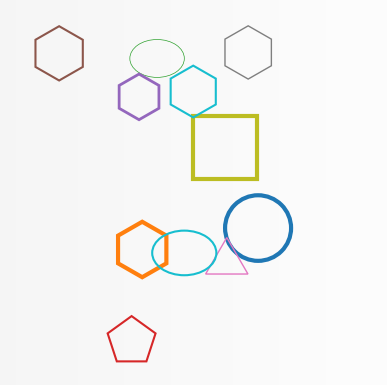[{"shape": "circle", "thickness": 3, "radius": 0.43, "center": [0.666, 0.408]}, {"shape": "hexagon", "thickness": 3, "radius": 0.36, "center": [0.367, 0.352]}, {"shape": "oval", "thickness": 0.5, "radius": 0.35, "center": [0.405, 0.848]}, {"shape": "pentagon", "thickness": 1.5, "radius": 0.33, "center": [0.34, 0.114]}, {"shape": "hexagon", "thickness": 2, "radius": 0.3, "center": [0.359, 0.748]}, {"shape": "hexagon", "thickness": 1.5, "radius": 0.35, "center": [0.153, 0.861]}, {"shape": "triangle", "thickness": 1, "radius": 0.32, "center": [0.585, 0.32]}, {"shape": "hexagon", "thickness": 1, "radius": 0.35, "center": [0.64, 0.864]}, {"shape": "square", "thickness": 3, "radius": 0.41, "center": [0.581, 0.617]}, {"shape": "hexagon", "thickness": 1.5, "radius": 0.34, "center": [0.499, 0.762]}, {"shape": "oval", "thickness": 1.5, "radius": 0.41, "center": [0.476, 0.343]}]